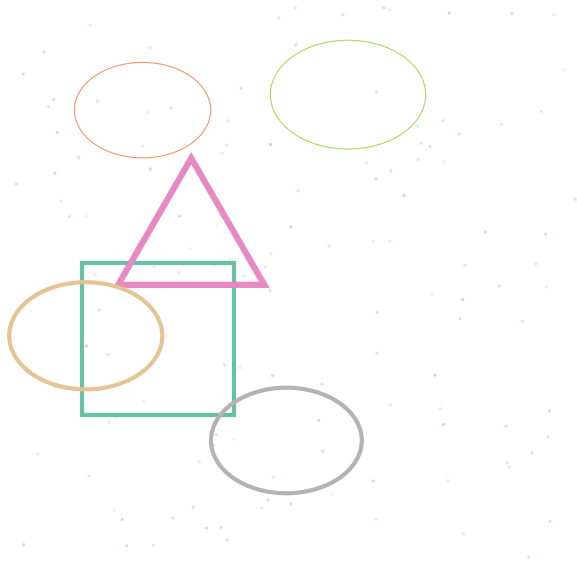[{"shape": "square", "thickness": 2, "radius": 0.66, "center": [0.273, 0.412]}, {"shape": "oval", "thickness": 0.5, "radius": 0.59, "center": [0.247, 0.808]}, {"shape": "triangle", "thickness": 3, "radius": 0.73, "center": [0.331, 0.579]}, {"shape": "oval", "thickness": 0.5, "radius": 0.67, "center": [0.603, 0.835]}, {"shape": "oval", "thickness": 2, "radius": 0.66, "center": [0.149, 0.418]}, {"shape": "oval", "thickness": 2, "radius": 0.65, "center": [0.496, 0.236]}]